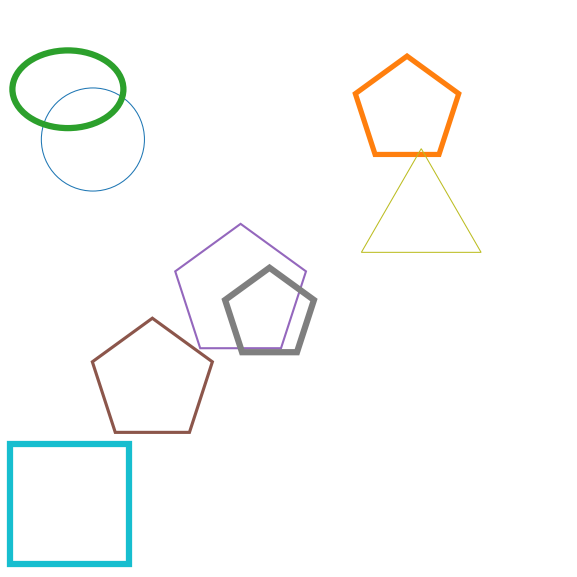[{"shape": "circle", "thickness": 0.5, "radius": 0.45, "center": [0.161, 0.758]}, {"shape": "pentagon", "thickness": 2.5, "radius": 0.47, "center": [0.705, 0.808]}, {"shape": "oval", "thickness": 3, "radius": 0.48, "center": [0.118, 0.845]}, {"shape": "pentagon", "thickness": 1, "radius": 0.6, "center": [0.417, 0.492]}, {"shape": "pentagon", "thickness": 1.5, "radius": 0.55, "center": [0.264, 0.339]}, {"shape": "pentagon", "thickness": 3, "radius": 0.4, "center": [0.467, 0.455]}, {"shape": "triangle", "thickness": 0.5, "radius": 0.6, "center": [0.729, 0.622]}, {"shape": "square", "thickness": 3, "radius": 0.52, "center": [0.121, 0.126]}]